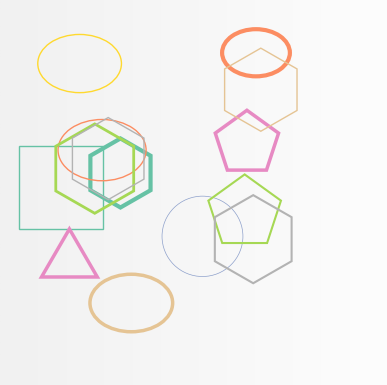[{"shape": "square", "thickness": 1, "radius": 0.54, "center": [0.158, 0.514]}, {"shape": "hexagon", "thickness": 3, "radius": 0.45, "center": [0.311, 0.551]}, {"shape": "oval", "thickness": 1, "radius": 0.57, "center": [0.263, 0.61]}, {"shape": "oval", "thickness": 3, "radius": 0.44, "center": [0.661, 0.863]}, {"shape": "circle", "thickness": 0.5, "radius": 0.52, "center": [0.523, 0.386]}, {"shape": "pentagon", "thickness": 2.5, "radius": 0.43, "center": [0.637, 0.628]}, {"shape": "triangle", "thickness": 2.5, "radius": 0.42, "center": [0.179, 0.322]}, {"shape": "hexagon", "thickness": 2, "radius": 0.58, "center": [0.245, 0.562]}, {"shape": "pentagon", "thickness": 1.5, "radius": 0.49, "center": [0.631, 0.448]}, {"shape": "oval", "thickness": 1, "radius": 0.54, "center": [0.205, 0.835]}, {"shape": "hexagon", "thickness": 1, "radius": 0.54, "center": [0.673, 0.767]}, {"shape": "oval", "thickness": 2.5, "radius": 0.53, "center": [0.339, 0.213]}, {"shape": "hexagon", "thickness": 1, "radius": 0.53, "center": [0.279, 0.588]}, {"shape": "hexagon", "thickness": 1.5, "radius": 0.57, "center": [0.653, 0.379]}]